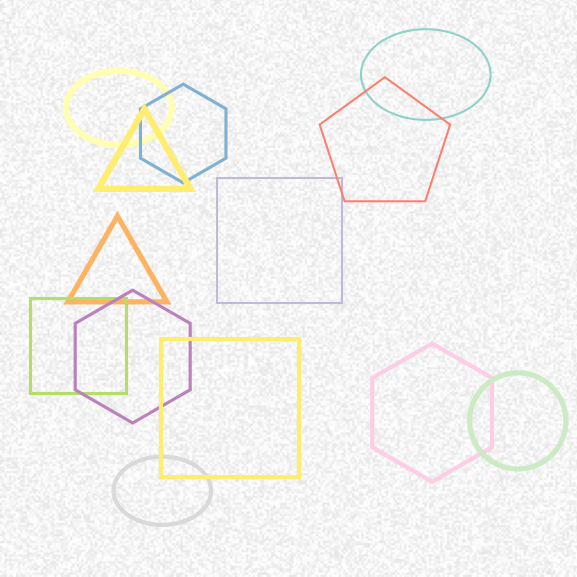[{"shape": "oval", "thickness": 1, "radius": 0.56, "center": [0.737, 0.87]}, {"shape": "oval", "thickness": 3, "radius": 0.46, "center": [0.206, 0.812]}, {"shape": "square", "thickness": 1, "radius": 0.54, "center": [0.484, 0.583]}, {"shape": "pentagon", "thickness": 1, "radius": 0.59, "center": [0.667, 0.747]}, {"shape": "hexagon", "thickness": 1.5, "radius": 0.43, "center": [0.317, 0.768]}, {"shape": "triangle", "thickness": 2.5, "radius": 0.5, "center": [0.203, 0.526]}, {"shape": "square", "thickness": 1.5, "radius": 0.41, "center": [0.135, 0.401]}, {"shape": "hexagon", "thickness": 2, "radius": 0.6, "center": [0.748, 0.285]}, {"shape": "oval", "thickness": 2, "radius": 0.42, "center": [0.281, 0.149]}, {"shape": "hexagon", "thickness": 1.5, "radius": 0.57, "center": [0.23, 0.382]}, {"shape": "circle", "thickness": 2.5, "radius": 0.42, "center": [0.897, 0.27]}, {"shape": "square", "thickness": 2, "radius": 0.6, "center": [0.398, 0.293]}, {"shape": "triangle", "thickness": 3, "radius": 0.46, "center": [0.25, 0.718]}]